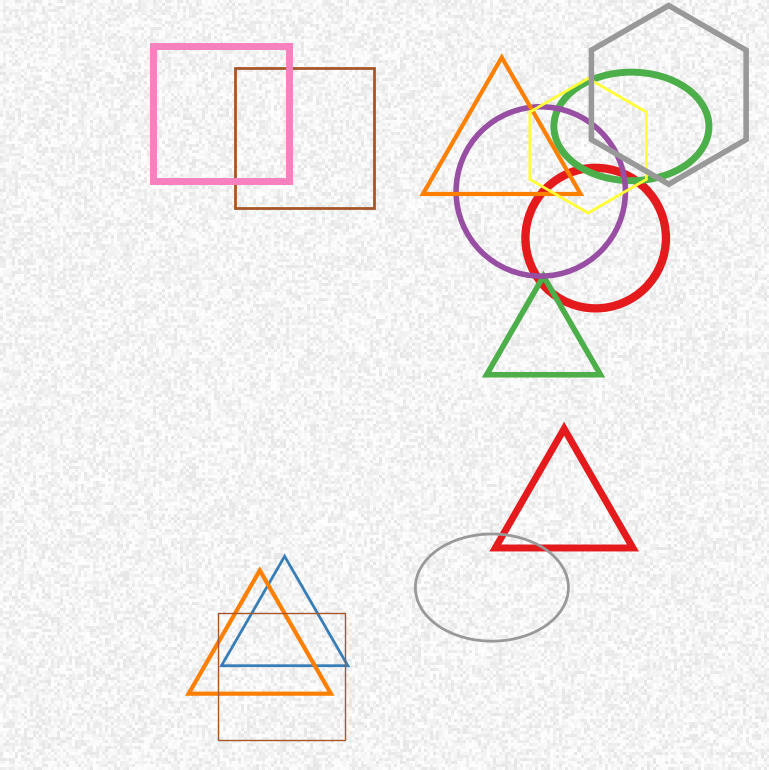[{"shape": "circle", "thickness": 3, "radius": 0.46, "center": [0.774, 0.691]}, {"shape": "triangle", "thickness": 2.5, "radius": 0.52, "center": [0.733, 0.34]}, {"shape": "triangle", "thickness": 1, "radius": 0.47, "center": [0.37, 0.183]}, {"shape": "oval", "thickness": 2.5, "radius": 0.5, "center": [0.82, 0.836]}, {"shape": "triangle", "thickness": 2, "radius": 0.43, "center": [0.706, 0.556]}, {"shape": "circle", "thickness": 2, "radius": 0.55, "center": [0.702, 0.751]}, {"shape": "triangle", "thickness": 1.5, "radius": 0.59, "center": [0.652, 0.807]}, {"shape": "triangle", "thickness": 1.5, "radius": 0.53, "center": [0.337, 0.152]}, {"shape": "hexagon", "thickness": 1, "radius": 0.44, "center": [0.764, 0.811]}, {"shape": "square", "thickness": 0.5, "radius": 0.41, "center": [0.366, 0.122]}, {"shape": "square", "thickness": 1, "radius": 0.45, "center": [0.395, 0.821]}, {"shape": "square", "thickness": 2.5, "radius": 0.44, "center": [0.287, 0.853]}, {"shape": "hexagon", "thickness": 2, "radius": 0.58, "center": [0.869, 0.877]}, {"shape": "oval", "thickness": 1, "radius": 0.5, "center": [0.639, 0.237]}]